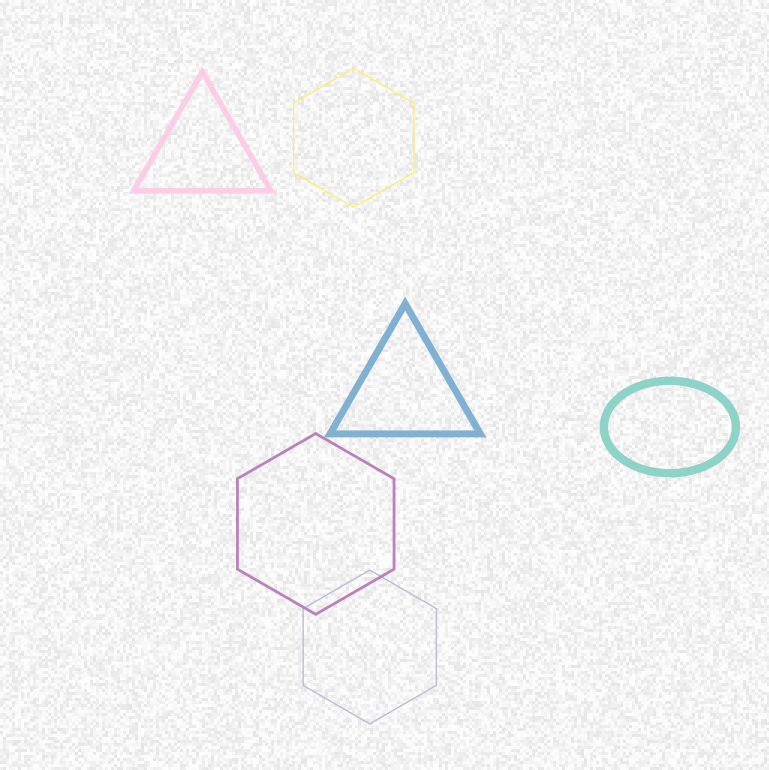[{"shape": "oval", "thickness": 3, "radius": 0.43, "center": [0.87, 0.445]}, {"shape": "hexagon", "thickness": 0.5, "radius": 0.5, "center": [0.48, 0.16]}, {"shape": "triangle", "thickness": 2.5, "radius": 0.56, "center": [0.526, 0.493]}, {"shape": "triangle", "thickness": 2, "radius": 0.51, "center": [0.263, 0.804]}, {"shape": "hexagon", "thickness": 1, "radius": 0.59, "center": [0.41, 0.32]}, {"shape": "hexagon", "thickness": 0.5, "radius": 0.45, "center": [0.459, 0.821]}]